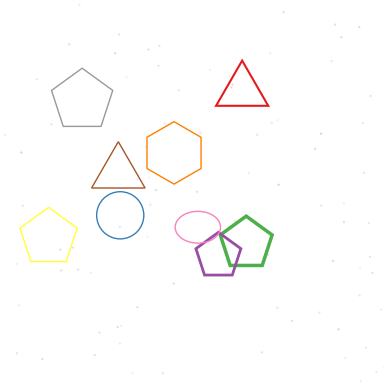[{"shape": "triangle", "thickness": 1.5, "radius": 0.39, "center": [0.629, 0.764]}, {"shape": "circle", "thickness": 1, "radius": 0.31, "center": [0.312, 0.441]}, {"shape": "pentagon", "thickness": 2.5, "radius": 0.35, "center": [0.639, 0.368]}, {"shape": "pentagon", "thickness": 2, "radius": 0.31, "center": [0.567, 0.335]}, {"shape": "hexagon", "thickness": 1, "radius": 0.41, "center": [0.452, 0.603]}, {"shape": "pentagon", "thickness": 1, "radius": 0.39, "center": [0.126, 0.383]}, {"shape": "triangle", "thickness": 1, "radius": 0.4, "center": [0.307, 0.552]}, {"shape": "oval", "thickness": 1, "radius": 0.29, "center": [0.514, 0.41]}, {"shape": "pentagon", "thickness": 1, "radius": 0.42, "center": [0.213, 0.739]}]